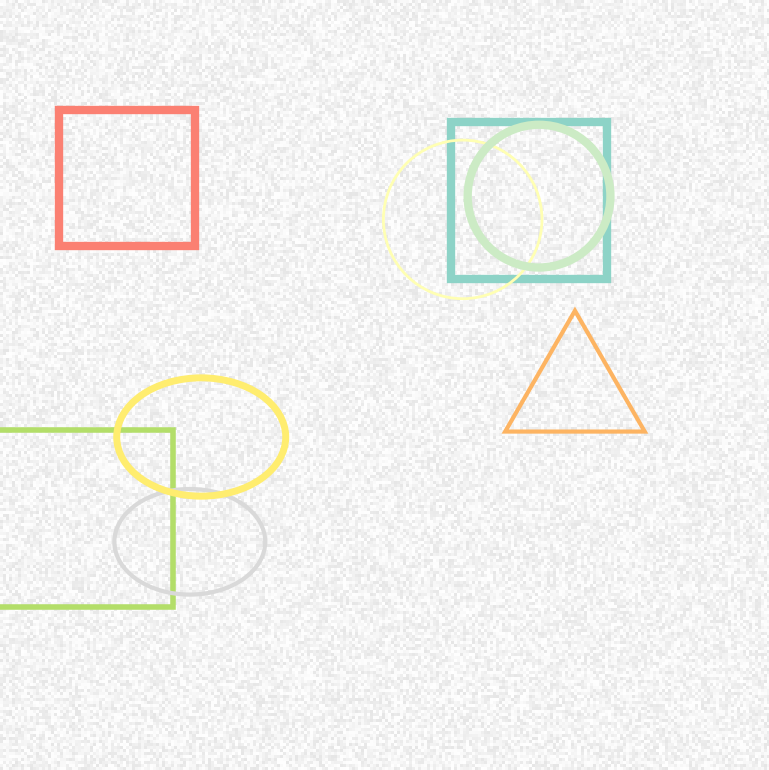[{"shape": "square", "thickness": 3, "radius": 0.51, "center": [0.687, 0.74]}, {"shape": "circle", "thickness": 1, "radius": 0.51, "center": [0.601, 0.715]}, {"shape": "square", "thickness": 3, "radius": 0.44, "center": [0.165, 0.769]}, {"shape": "triangle", "thickness": 1.5, "radius": 0.52, "center": [0.747, 0.492]}, {"shape": "square", "thickness": 2, "radius": 0.57, "center": [0.109, 0.327]}, {"shape": "oval", "thickness": 1.5, "radius": 0.49, "center": [0.246, 0.296]}, {"shape": "circle", "thickness": 3, "radius": 0.46, "center": [0.7, 0.745]}, {"shape": "oval", "thickness": 2.5, "radius": 0.55, "center": [0.261, 0.432]}]